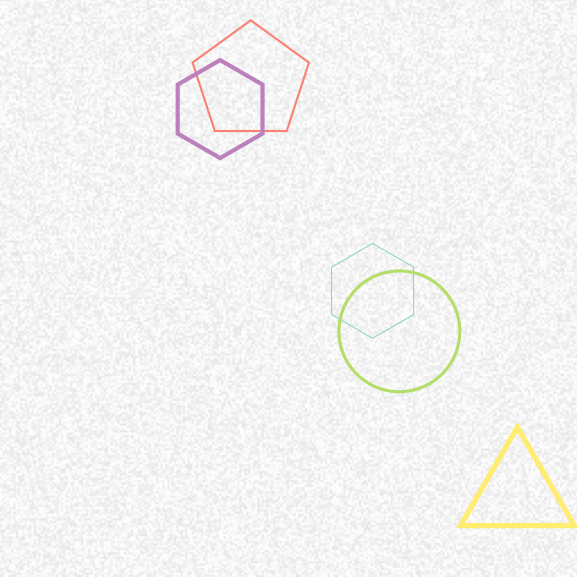[{"shape": "hexagon", "thickness": 0.5, "radius": 0.41, "center": [0.645, 0.495]}, {"shape": "pentagon", "thickness": 1, "radius": 0.53, "center": [0.434, 0.858]}, {"shape": "circle", "thickness": 1.5, "radius": 0.52, "center": [0.692, 0.425]}, {"shape": "hexagon", "thickness": 2, "radius": 0.42, "center": [0.381, 0.81]}, {"shape": "triangle", "thickness": 2.5, "radius": 0.57, "center": [0.896, 0.146]}]